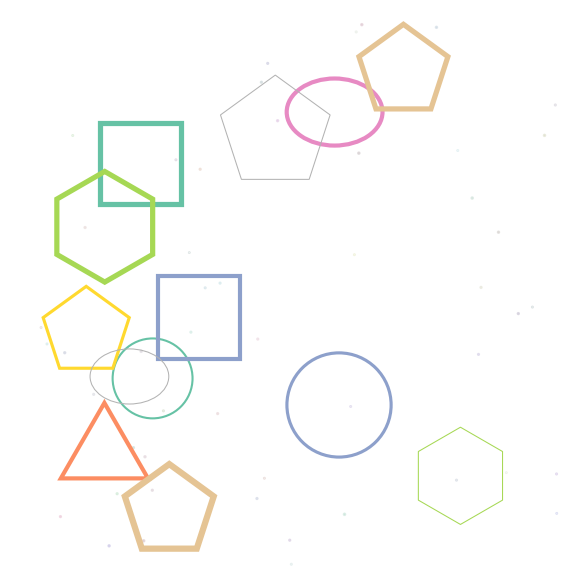[{"shape": "circle", "thickness": 1, "radius": 0.35, "center": [0.264, 0.344]}, {"shape": "square", "thickness": 2.5, "radius": 0.35, "center": [0.243, 0.717]}, {"shape": "triangle", "thickness": 2, "radius": 0.44, "center": [0.181, 0.214]}, {"shape": "circle", "thickness": 1.5, "radius": 0.45, "center": [0.587, 0.298]}, {"shape": "square", "thickness": 2, "radius": 0.36, "center": [0.345, 0.45]}, {"shape": "oval", "thickness": 2, "radius": 0.41, "center": [0.579, 0.805]}, {"shape": "hexagon", "thickness": 2.5, "radius": 0.48, "center": [0.181, 0.606]}, {"shape": "hexagon", "thickness": 0.5, "radius": 0.42, "center": [0.797, 0.175]}, {"shape": "pentagon", "thickness": 1.5, "radius": 0.39, "center": [0.149, 0.425]}, {"shape": "pentagon", "thickness": 3, "radius": 0.4, "center": [0.293, 0.115]}, {"shape": "pentagon", "thickness": 2.5, "radius": 0.4, "center": [0.699, 0.876]}, {"shape": "oval", "thickness": 0.5, "radius": 0.34, "center": [0.224, 0.347]}, {"shape": "pentagon", "thickness": 0.5, "radius": 0.5, "center": [0.477, 0.769]}]